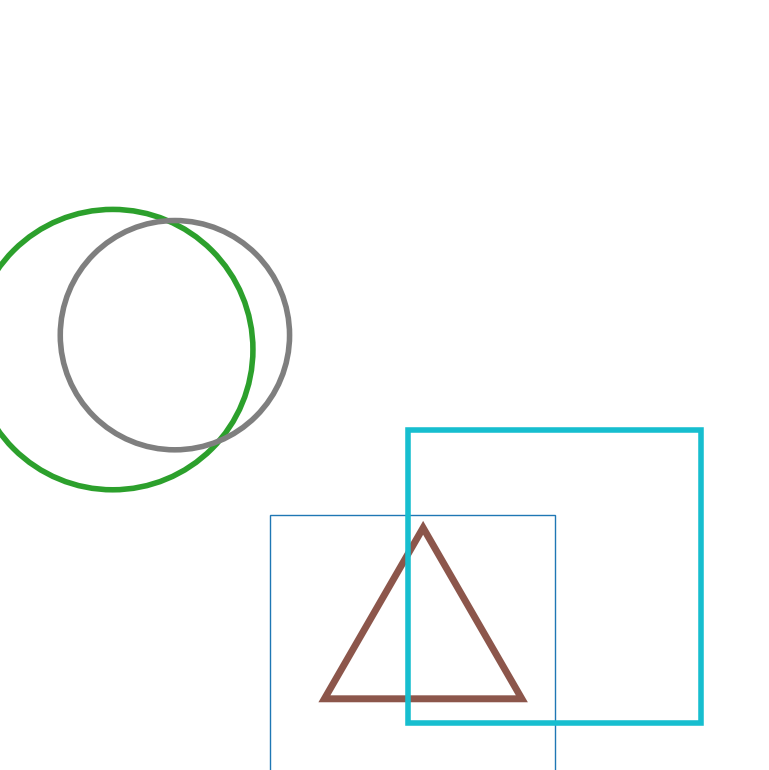[{"shape": "square", "thickness": 0.5, "radius": 0.93, "center": [0.536, 0.146]}, {"shape": "circle", "thickness": 2, "radius": 0.91, "center": [0.146, 0.546]}, {"shape": "triangle", "thickness": 2.5, "radius": 0.74, "center": [0.55, 0.166]}, {"shape": "circle", "thickness": 2, "radius": 0.74, "center": [0.227, 0.565]}, {"shape": "square", "thickness": 2, "radius": 0.95, "center": [0.72, 0.251]}]